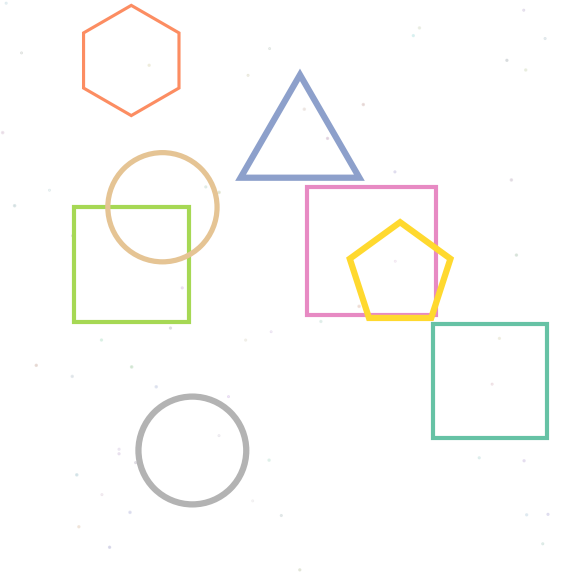[{"shape": "square", "thickness": 2, "radius": 0.49, "center": [0.848, 0.34]}, {"shape": "hexagon", "thickness": 1.5, "radius": 0.48, "center": [0.227, 0.894]}, {"shape": "triangle", "thickness": 3, "radius": 0.59, "center": [0.519, 0.751]}, {"shape": "square", "thickness": 2, "radius": 0.55, "center": [0.643, 0.565]}, {"shape": "square", "thickness": 2, "radius": 0.5, "center": [0.228, 0.541]}, {"shape": "pentagon", "thickness": 3, "radius": 0.46, "center": [0.693, 0.523]}, {"shape": "circle", "thickness": 2.5, "radius": 0.47, "center": [0.281, 0.64]}, {"shape": "circle", "thickness": 3, "radius": 0.47, "center": [0.333, 0.219]}]